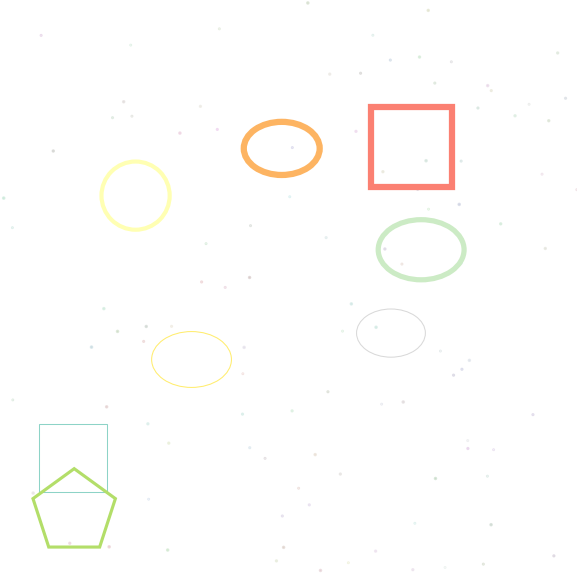[{"shape": "square", "thickness": 0.5, "radius": 0.29, "center": [0.126, 0.206]}, {"shape": "circle", "thickness": 2, "radius": 0.3, "center": [0.235, 0.66]}, {"shape": "square", "thickness": 3, "radius": 0.35, "center": [0.713, 0.745]}, {"shape": "oval", "thickness": 3, "radius": 0.33, "center": [0.488, 0.742]}, {"shape": "pentagon", "thickness": 1.5, "radius": 0.38, "center": [0.128, 0.113]}, {"shape": "oval", "thickness": 0.5, "radius": 0.3, "center": [0.677, 0.422]}, {"shape": "oval", "thickness": 2.5, "radius": 0.37, "center": [0.729, 0.567]}, {"shape": "oval", "thickness": 0.5, "radius": 0.35, "center": [0.332, 0.377]}]